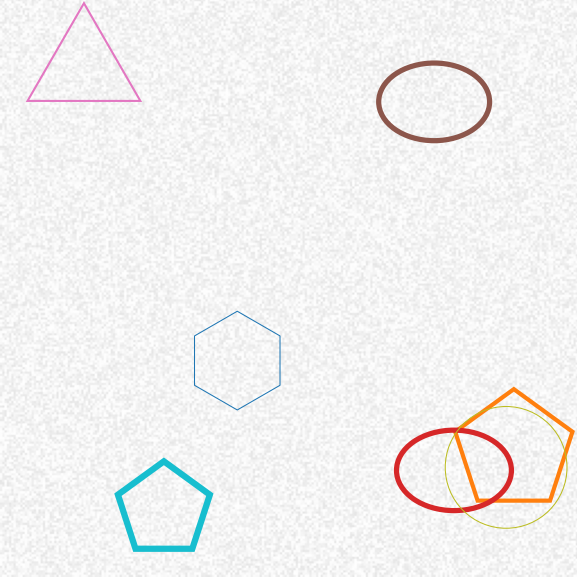[{"shape": "hexagon", "thickness": 0.5, "radius": 0.43, "center": [0.411, 0.375]}, {"shape": "pentagon", "thickness": 2, "radius": 0.53, "center": [0.89, 0.219]}, {"shape": "oval", "thickness": 2.5, "radius": 0.5, "center": [0.786, 0.185]}, {"shape": "oval", "thickness": 2.5, "radius": 0.48, "center": [0.752, 0.823]}, {"shape": "triangle", "thickness": 1, "radius": 0.56, "center": [0.145, 0.881]}, {"shape": "circle", "thickness": 0.5, "radius": 0.53, "center": [0.876, 0.19]}, {"shape": "pentagon", "thickness": 3, "radius": 0.42, "center": [0.284, 0.117]}]